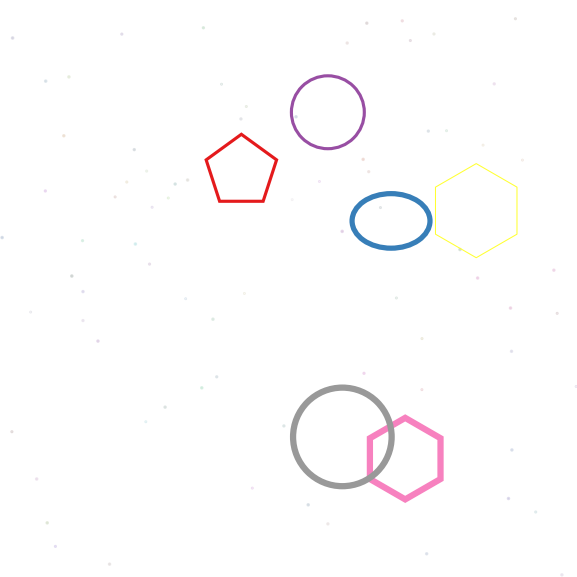[{"shape": "pentagon", "thickness": 1.5, "radius": 0.32, "center": [0.418, 0.702]}, {"shape": "oval", "thickness": 2.5, "radius": 0.34, "center": [0.677, 0.617]}, {"shape": "circle", "thickness": 1.5, "radius": 0.32, "center": [0.568, 0.805]}, {"shape": "hexagon", "thickness": 0.5, "radius": 0.41, "center": [0.825, 0.634]}, {"shape": "hexagon", "thickness": 3, "radius": 0.35, "center": [0.702, 0.205]}, {"shape": "circle", "thickness": 3, "radius": 0.43, "center": [0.593, 0.243]}]